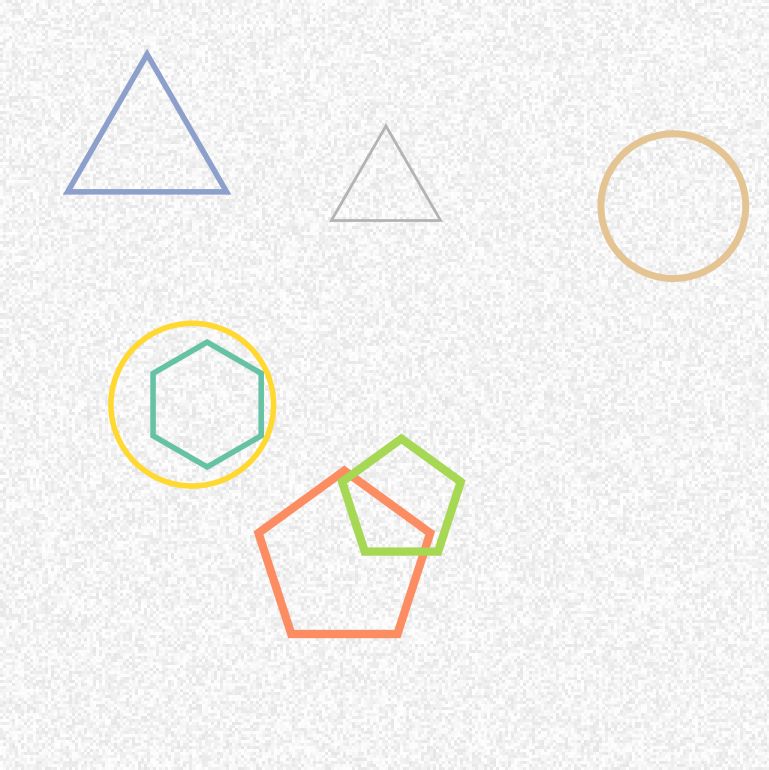[{"shape": "hexagon", "thickness": 2, "radius": 0.41, "center": [0.269, 0.475]}, {"shape": "pentagon", "thickness": 3, "radius": 0.59, "center": [0.447, 0.271]}, {"shape": "triangle", "thickness": 2, "radius": 0.6, "center": [0.191, 0.81]}, {"shape": "pentagon", "thickness": 3, "radius": 0.41, "center": [0.521, 0.349]}, {"shape": "circle", "thickness": 2, "radius": 0.53, "center": [0.25, 0.474]}, {"shape": "circle", "thickness": 2.5, "radius": 0.47, "center": [0.874, 0.732]}, {"shape": "triangle", "thickness": 1, "radius": 0.41, "center": [0.501, 0.755]}]